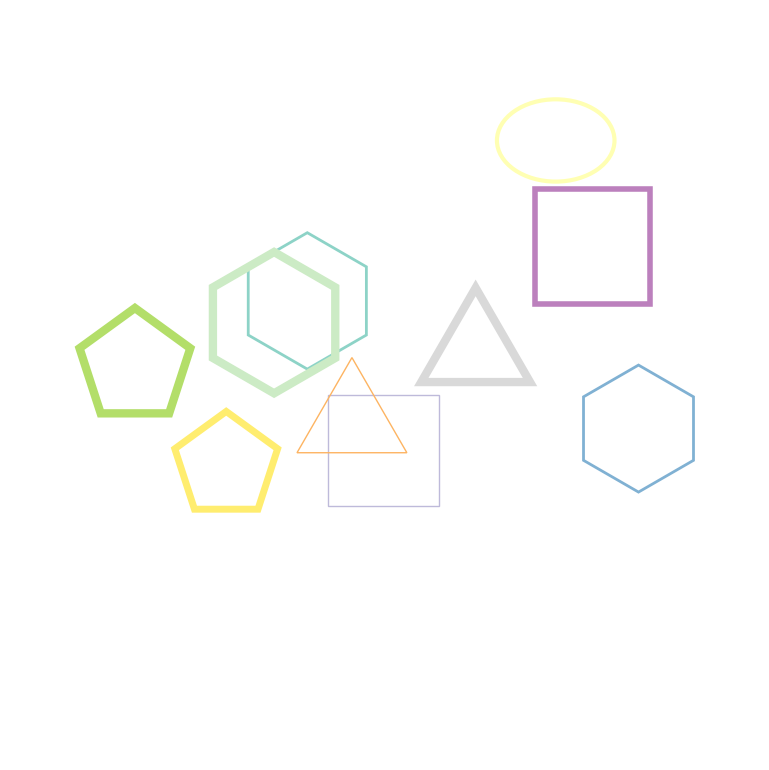[{"shape": "hexagon", "thickness": 1, "radius": 0.44, "center": [0.399, 0.609]}, {"shape": "oval", "thickness": 1.5, "radius": 0.38, "center": [0.722, 0.818]}, {"shape": "square", "thickness": 0.5, "radius": 0.36, "center": [0.499, 0.415]}, {"shape": "hexagon", "thickness": 1, "radius": 0.41, "center": [0.829, 0.443]}, {"shape": "triangle", "thickness": 0.5, "radius": 0.41, "center": [0.457, 0.453]}, {"shape": "pentagon", "thickness": 3, "radius": 0.38, "center": [0.175, 0.524]}, {"shape": "triangle", "thickness": 3, "radius": 0.41, "center": [0.618, 0.545]}, {"shape": "square", "thickness": 2, "radius": 0.37, "center": [0.769, 0.68]}, {"shape": "hexagon", "thickness": 3, "radius": 0.46, "center": [0.356, 0.581]}, {"shape": "pentagon", "thickness": 2.5, "radius": 0.35, "center": [0.294, 0.395]}]